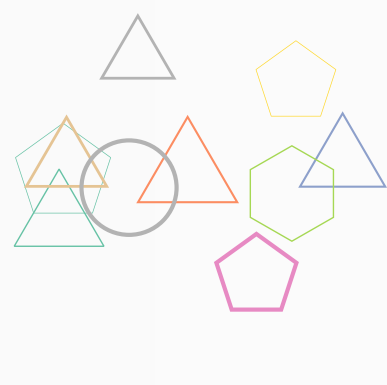[{"shape": "pentagon", "thickness": 0.5, "radius": 0.65, "center": [0.163, 0.551]}, {"shape": "triangle", "thickness": 1, "radius": 0.67, "center": [0.152, 0.427]}, {"shape": "triangle", "thickness": 1.5, "radius": 0.74, "center": [0.484, 0.549]}, {"shape": "triangle", "thickness": 1.5, "radius": 0.63, "center": [0.884, 0.579]}, {"shape": "pentagon", "thickness": 3, "radius": 0.54, "center": [0.662, 0.284]}, {"shape": "hexagon", "thickness": 1, "radius": 0.62, "center": [0.753, 0.497]}, {"shape": "pentagon", "thickness": 0.5, "radius": 0.54, "center": [0.764, 0.786]}, {"shape": "triangle", "thickness": 2, "radius": 0.6, "center": [0.172, 0.576]}, {"shape": "circle", "thickness": 3, "radius": 0.61, "center": [0.333, 0.513]}, {"shape": "triangle", "thickness": 2, "radius": 0.54, "center": [0.356, 0.851]}]